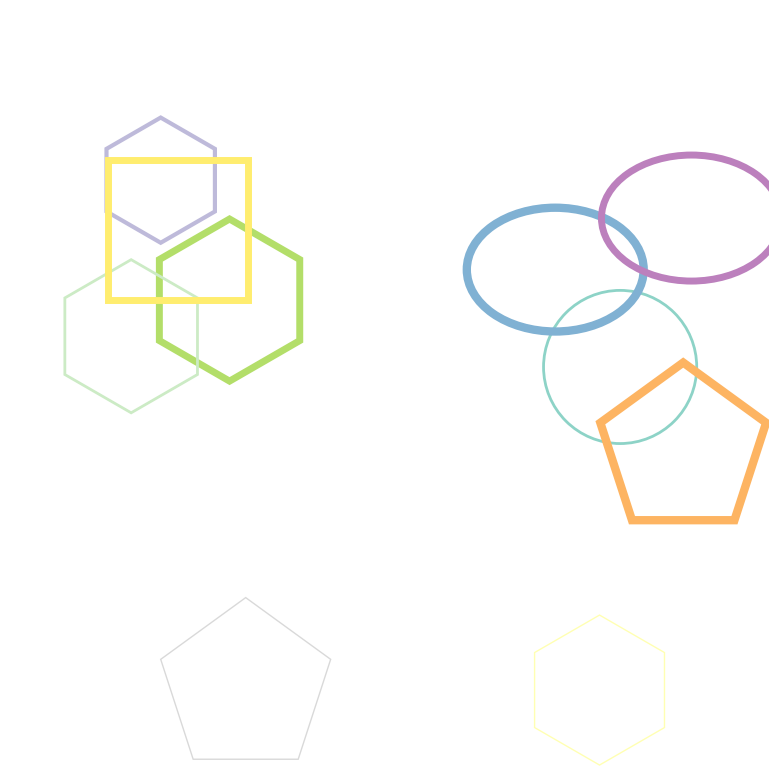[{"shape": "circle", "thickness": 1, "radius": 0.5, "center": [0.805, 0.523]}, {"shape": "hexagon", "thickness": 0.5, "radius": 0.49, "center": [0.779, 0.104]}, {"shape": "hexagon", "thickness": 1.5, "radius": 0.41, "center": [0.209, 0.766]}, {"shape": "oval", "thickness": 3, "radius": 0.57, "center": [0.721, 0.65]}, {"shape": "pentagon", "thickness": 3, "radius": 0.57, "center": [0.887, 0.416]}, {"shape": "hexagon", "thickness": 2.5, "radius": 0.53, "center": [0.298, 0.61]}, {"shape": "pentagon", "thickness": 0.5, "radius": 0.58, "center": [0.319, 0.108]}, {"shape": "oval", "thickness": 2.5, "radius": 0.58, "center": [0.898, 0.717]}, {"shape": "hexagon", "thickness": 1, "radius": 0.5, "center": [0.17, 0.563]}, {"shape": "square", "thickness": 2.5, "radius": 0.46, "center": [0.231, 0.701]}]